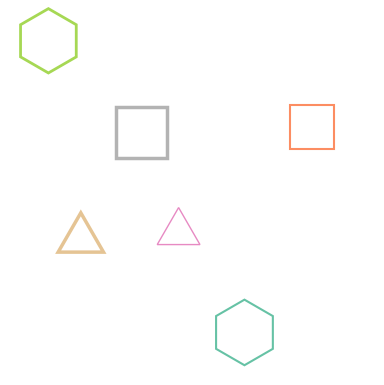[{"shape": "hexagon", "thickness": 1.5, "radius": 0.43, "center": [0.635, 0.137]}, {"shape": "square", "thickness": 1.5, "radius": 0.29, "center": [0.812, 0.671]}, {"shape": "triangle", "thickness": 1, "radius": 0.32, "center": [0.464, 0.397]}, {"shape": "hexagon", "thickness": 2, "radius": 0.42, "center": [0.126, 0.894]}, {"shape": "triangle", "thickness": 2.5, "radius": 0.34, "center": [0.21, 0.379]}, {"shape": "square", "thickness": 2.5, "radius": 0.33, "center": [0.367, 0.657]}]